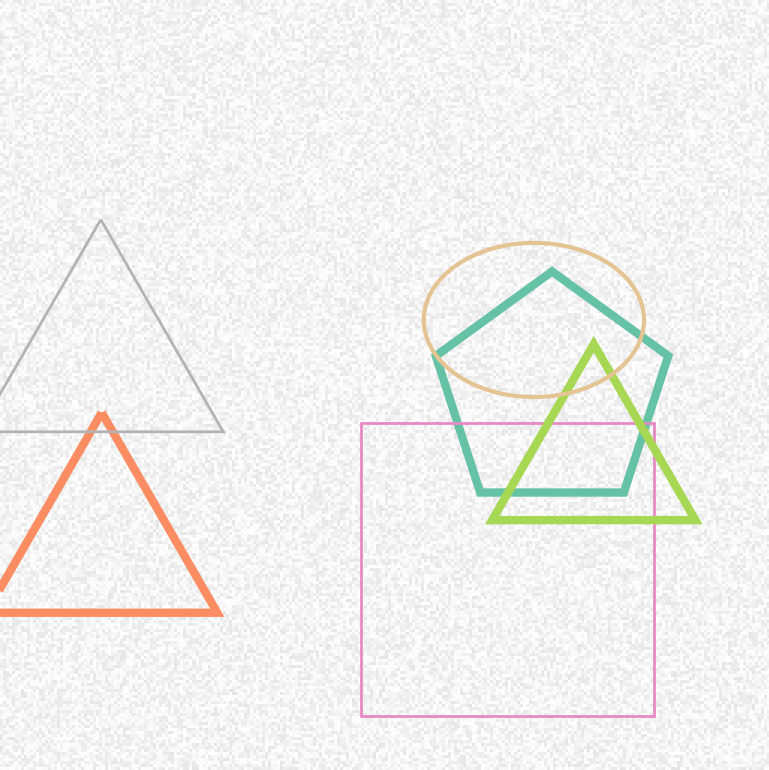[{"shape": "pentagon", "thickness": 3, "radius": 0.79, "center": [0.717, 0.489]}, {"shape": "triangle", "thickness": 3, "radius": 0.87, "center": [0.132, 0.291]}, {"shape": "square", "thickness": 1, "radius": 0.95, "center": [0.659, 0.261]}, {"shape": "triangle", "thickness": 3, "radius": 0.76, "center": [0.771, 0.401]}, {"shape": "oval", "thickness": 1.5, "radius": 0.72, "center": [0.693, 0.584]}, {"shape": "triangle", "thickness": 1, "radius": 0.92, "center": [0.131, 0.531]}]